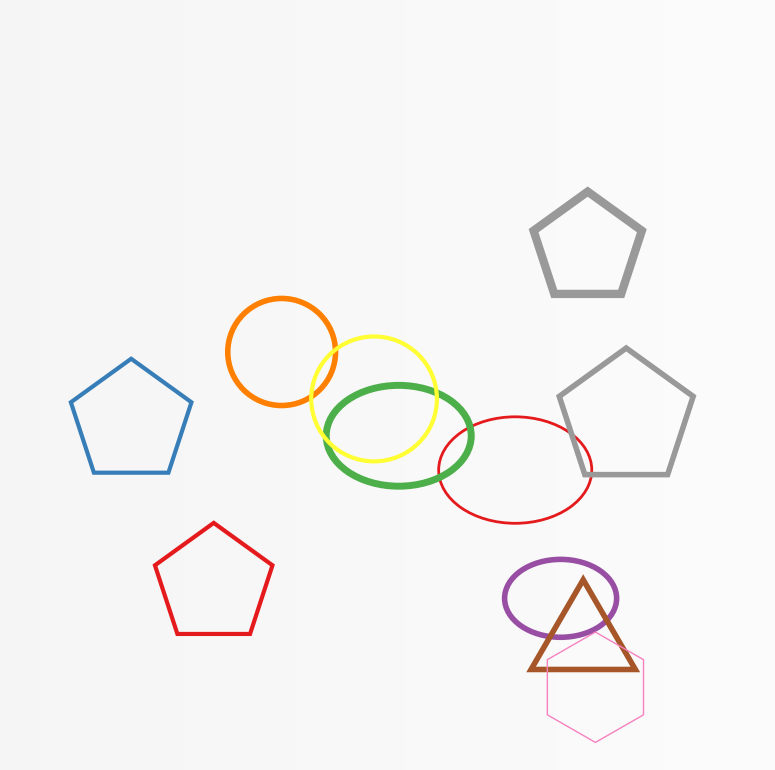[{"shape": "oval", "thickness": 1, "radius": 0.49, "center": [0.665, 0.39]}, {"shape": "pentagon", "thickness": 1.5, "radius": 0.4, "center": [0.276, 0.241]}, {"shape": "pentagon", "thickness": 1.5, "radius": 0.41, "center": [0.169, 0.452]}, {"shape": "oval", "thickness": 2.5, "radius": 0.47, "center": [0.515, 0.434]}, {"shape": "oval", "thickness": 2, "radius": 0.36, "center": [0.723, 0.223]}, {"shape": "circle", "thickness": 2, "radius": 0.35, "center": [0.363, 0.543]}, {"shape": "circle", "thickness": 1.5, "radius": 0.41, "center": [0.483, 0.482]}, {"shape": "triangle", "thickness": 2, "radius": 0.39, "center": [0.753, 0.169]}, {"shape": "hexagon", "thickness": 0.5, "radius": 0.36, "center": [0.768, 0.107]}, {"shape": "pentagon", "thickness": 2, "radius": 0.45, "center": [0.808, 0.457]}, {"shape": "pentagon", "thickness": 3, "radius": 0.37, "center": [0.758, 0.678]}]